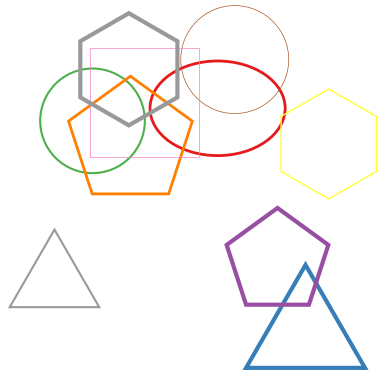[{"shape": "oval", "thickness": 2, "radius": 0.88, "center": [0.565, 0.719]}, {"shape": "triangle", "thickness": 3, "radius": 0.89, "center": [0.794, 0.134]}, {"shape": "circle", "thickness": 1.5, "radius": 0.68, "center": [0.24, 0.686]}, {"shape": "pentagon", "thickness": 3, "radius": 0.69, "center": [0.721, 0.321]}, {"shape": "pentagon", "thickness": 2, "radius": 0.85, "center": [0.339, 0.633]}, {"shape": "hexagon", "thickness": 1, "radius": 0.71, "center": [0.854, 0.626]}, {"shape": "circle", "thickness": 0.5, "radius": 0.7, "center": [0.61, 0.845]}, {"shape": "square", "thickness": 0.5, "radius": 0.71, "center": [0.376, 0.733]}, {"shape": "hexagon", "thickness": 3, "radius": 0.73, "center": [0.335, 0.82]}, {"shape": "triangle", "thickness": 1.5, "radius": 0.67, "center": [0.142, 0.269]}]